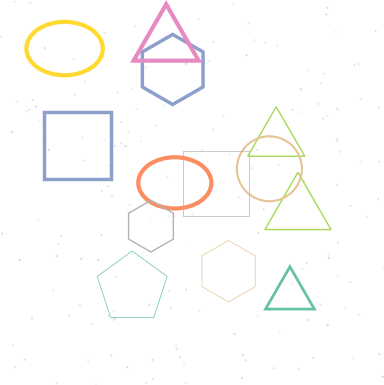[{"shape": "pentagon", "thickness": 0.5, "radius": 0.48, "center": [0.343, 0.253]}, {"shape": "triangle", "thickness": 2, "radius": 0.37, "center": [0.753, 0.234]}, {"shape": "oval", "thickness": 3, "radius": 0.48, "center": [0.454, 0.525]}, {"shape": "square", "thickness": 2.5, "radius": 0.44, "center": [0.201, 0.622]}, {"shape": "hexagon", "thickness": 2.5, "radius": 0.46, "center": [0.449, 0.82]}, {"shape": "triangle", "thickness": 3, "radius": 0.49, "center": [0.432, 0.891]}, {"shape": "triangle", "thickness": 1, "radius": 0.5, "center": [0.774, 0.453]}, {"shape": "triangle", "thickness": 1, "radius": 0.43, "center": [0.717, 0.637]}, {"shape": "oval", "thickness": 3, "radius": 0.5, "center": [0.168, 0.874]}, {"shape": "circle", "thickness": 1.5, "radius": 0.42, "center": [0.7, 0.562]}, {"shape": "hexagon", "thickness": 0.5, "radius": 0.4, "center": [0.594, 0.296]}, {"shape": "square", "thickness": 0.5, "radius": 0.42, "center": [0.561, 0.523]}, {"shape": "hexagon", "thickness": 1, "radius": 0.34, "center": [0.392, 0.413]}]